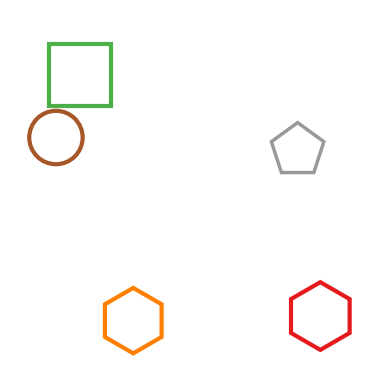[{"shape": "hexagon", "thickness": 3, "radius": 0.44, "center": [0.832, 0.179]}, {"shape": "square", "thickness": 3, "radius": 0.4, "center": [0.208, 0.806]}, {"shape": "hexagon", "thickness": 3, "radius": 0.42, "center": [0.346, 0.167]}, {"shape": "circle", "thickness": 3, "radius": 0.35, "center": [0.145, 0.643]}, {"shape": "pentagon", "thickness": 2.5, "radius": 0.36, "center": [0.773, 0.61]}]